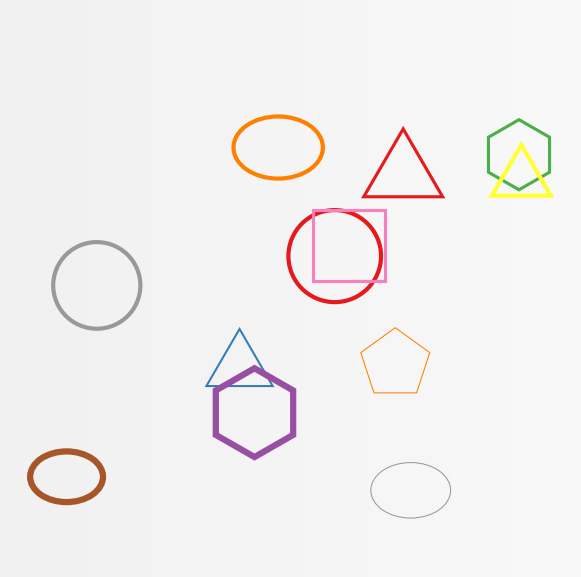[{"shape": "triangle", "thickness": 1.5, "radius": 0.39, "center": [0.694, 0.698]}, {"shape": "circle", "thickness": 2, "radius": 0.4, "center": [0.576, 0.556]}, {"shape": "triangle", "thickness": 1, "radius": 0.33, "center": [0.412, 0.364]}, {"shape": "hexagon", "thickness": 1.5, "radius": 0.3, "center": [0.893, 0.731]}, {"shape": "hexagon", "thickness": 3, "radius": 0.38, "center": [0.438, 0.285]}, {"shape": "oval", "thickness": 2, "radius": 0.38, "center": [0.479, 0.744]}, {"shape": "pentagon", "thickness": 0.5, "radius": 0.31, "center": [0.68, 0.369]}, {"shape": "triangle", "thickness": 2, "radius": 0.29, "center": [0.897, 0.69]}, {"shape": "oval", "thickness": 3, "radius": 0.31, "center": [0.115, 0.174]}, {"shape": "square", "thickness": 1.5, "radius": 0.31, "center": [0.601, 0.574]}, {"shape": "oval", "thickness": 0.5, "radius": 0.34, "center": [0.707, 0.15]}, {"shape": "circle", "thickness": 2, "radius": 0.37, "center": [0.167, 0.505]}]